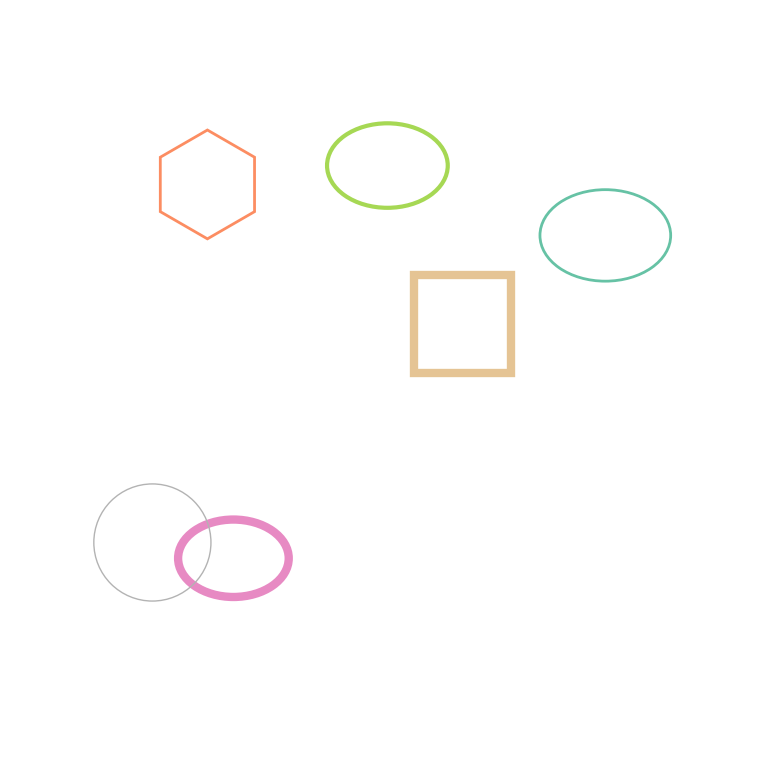[{"shape": "oval", "thickness": 1, "radius": 0.42, "center": [0.786, 0.694]}, {"shape": "hexagon", "thickness": 1, "radius": 0.35, "center": [0.269, 0.76]}, {"shape": "oval", "thickness": 3, "radius": 0.36, "center": [0.303, 0.275]}, {"shape": "oval", "thickness": 1.5, "radius": 0.39, "center": [0.503, 0.785]}, {"shape": "square", "thickness": 3, "radius": 0.32, "center": [0.601, 0.579]}, {"shape": "circle", "thickness": 0.5, "radius": 0.38, "center": [0.198, 0.295]}]